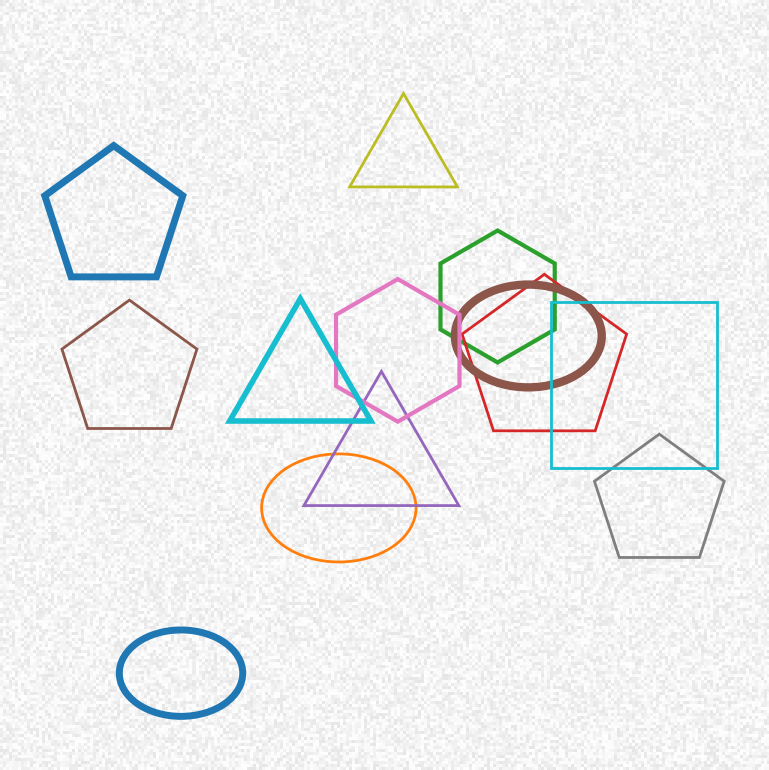[{"shape": "pentagon", "thickness": 2.5, "radius": 0.47, "center": [0.148, 0.717]}, {"shape": "oval", "thickness": 2.5, "radius": 0.4, "center": [0.235, 0.126]}, {"shape": "oval", "thickness": 1, "radius": 0.5, "center": [0.44, 0.34]}, {"shape": "hexagon", "thickness": 1.5, "radius": 0.43, "center": [0.646, 0.615]}, {"shape": "pentagon", "thickness": 1, "radius": 0.56, "center": [0.707, 0.531]}, {"shape": "triangle", "thickness": 1, "radius": 0.58, "center": [0.495, 0.401]}, {"shape": "oval", "thickness": 3, "radius": 0.48, "center": [0.686, 0.564]}, {"shape": "pentagon", "thickness": 1, "radius": 0.46, "center": [0.168, 0.518]}, {"shape": "hexagon", "thickness": 1.5, "radius": 0.46, "center": [0.517, 0.545]}, {"shape": "pentagon", "thickness": 1, "radius": 0.44, "center": [0.856, 0.348]}, {"shape": "triangle", "thickness": 1, "radius": 0.4, "center": [0.524, 0.798]}, {"shape": "triangle", "thickness": 2, "radius": 0.53, "center": [0.39, 0.506]}, {"shape": "square", "thickness": 1, "radius": 0.54, "center": [0.823, 0.5]}]